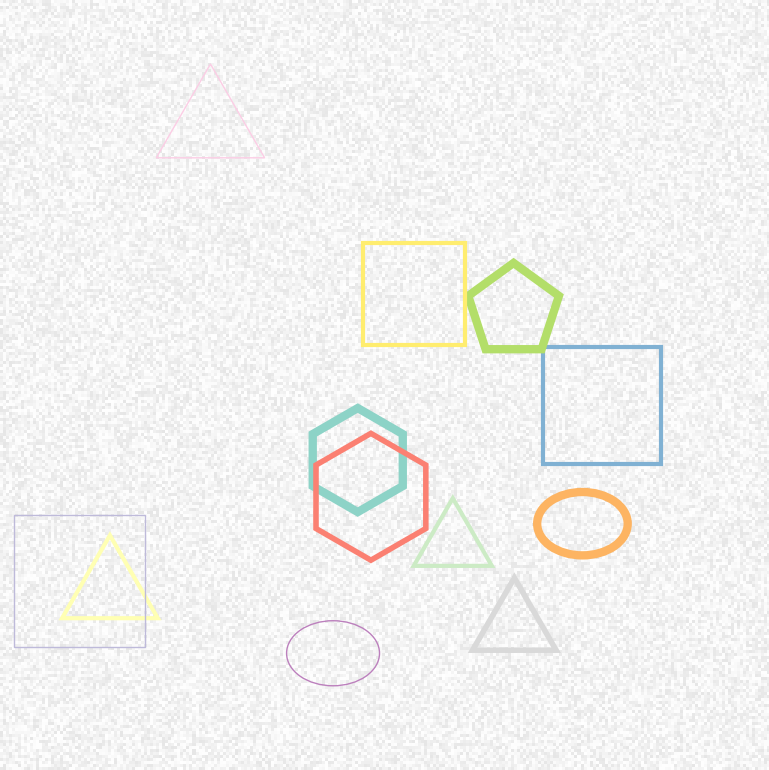[{"shape": "hexagon", "thickness": 3, "radius": 0.34, "center": [0.465, 0.403]}, {"shape": "triangle", "thickness": 1.5, "radius": 0.36, "center": [0.143, 0.233]}, {"shape": "square", "thickness": 0.5, "radius": 0.43, "center": [0.103, 0.246]}, {"shape": "hexagon", "thickness": 2, "radius": 0.41, "center": [0.482, 0.355]}, {"shape": "square", "thickness": 1.5, "radius": 0.38, "center": [0.782, 0.473]}, {"shape": "oval", "thickness": 3, "radius": 0.29, "center": [0.756, 0.32]}, {"shape": "pentagon", "thickness": 3, "radius": 0.31, "center": [0.667, 0.597]}, {"shape": "triangle", "thickness": 0.5, "radius": 0.41, "center": [0.273, 0.836]}, {"shape": "triangle", "thickness": 2, "radius": 0.31, "center": [0.668, 0.187]}, {"shape": "oval", "thickness": 0.5, "radius": 0.3, "center": [0.433, 0.152]}, {"shape": "triangle", "thickness": 1.5, "radius": 0.29, "center": [0.588, 0.294]}, {"shape": "square", "thickness": 1.5, "radius": 0.33, "center": [0.538, 0.618]}]